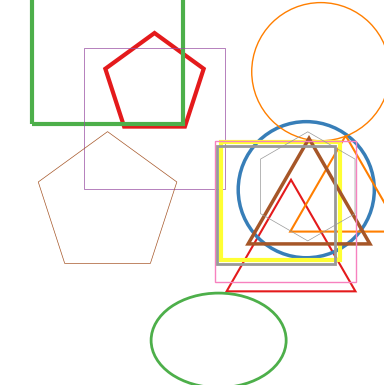[{"shape": "triangle", "thickness": 1.5, "radius": 0.97, "center": [0.756, 0.34]}, {"shape": "pentagon", "thickness": 3, "radius": 0.67, "center": [0.401, 0.78]}, {"shape": "circle", "thickness": 2.5, "radius": 0.88, "center": [0.795, 0.507]}, {"shape": "square", "thickness": 3, "radius": 0.98, "center": [0.278, 0.875]}, {"shape": "oval", "thickness": 2, "radius": 0.88, "center": [0.568, 0.116]}, {"shape": "square", "thickness": 0.5, "radius": 0.92, "center": [0.402, 0.693]}, {"shape": "circle", "thickness": 1, "radius": 0.9, "center": [0.833, 0.814]}, {"shape": "triangle", "thickness": 1.5, "radius": 0.83, "center": [0.898, 0.482]}, {"shape": "square", "thickness": 3, "radius": 0.77, "center": [0.729, 0.477]}, {"shape": "triangle", "thickness": 2.5, "radius": 0.91, "center": [0.803, 0.458]}, {"shape": "pentagon", "thickness": 0.5, "radius": 0.95, "center": [0.279, 0.469]}, {"shape": "square", "thickness": 1, "radius": 0.92, "center": [0.742, 0.452]}, {"shape": "square", "thickness": 2, "radius": 0.77, "center": [0.717, 0.467]}, {"shape": "hexagon", "thickness": 0.5, "radius": 0.71, "center": [0.799, 0.516]}]